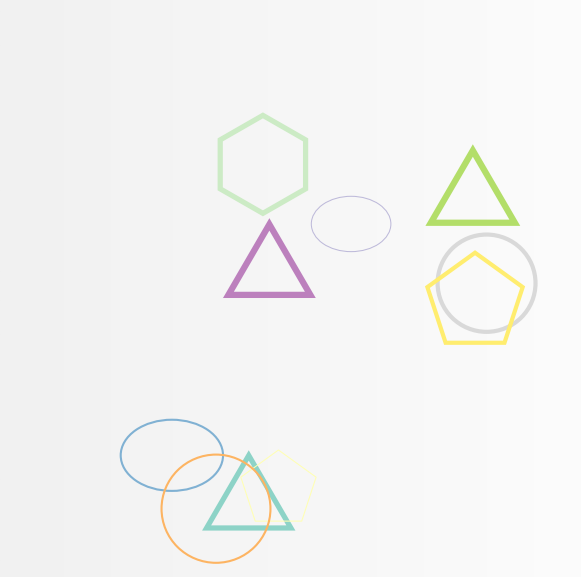[{"shape": "triangle", "thickness": 2.5, "radius": 0.42, "center": [0.428, 0.127]}, {"shape": "pentagon", "thickness": 0.5, "radius": 0.34, "center": [0.479, 0.152]}, {"shape": "oval", "thickness": 0.5, "radius": 0.34, "center": [0.604, 0.611]}, {"shape": "oval", "thickness": 1, "radius": 0.44, "center": [0.296, 0.211]}, {"shape": "circle", "thickness": 1, "radius": 0.47, "center": [0.372, 0.118]}, {"shape": "triangle", "thickness": 3, "radius": 0.42, "center": [0.813, 0.655]}, {"shape": "circle", "thickness": 2, "radius": 0.42, "center": [0.837, 0.509]}, {"shape": "triangle", "thickness": 3, "radius": 0.41, "center": [0.463, 0.529]}, {"shape": "hexagon", "thickness": 2.5, "radius": 0.42, "center": [0.452, 0.715]}, {"shape": "pentagon", "thickness": 2, "radius": 0.43, "center": [0.817, 0.475]}]